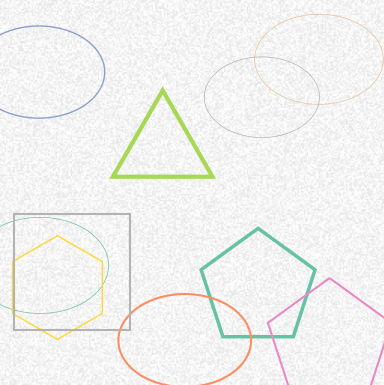[{"shape": "pentagon", "thickness": 2.5, "radius": 0.78, "center": [0.67, 0.251]}, {"shape": "oval", "thickness": 0.5, "radius": 0.89, "center": [0.104, 0.311]}, {"shape": "oval", "thickness": 1.5, "radius": 0.86, "center": [0.48, 0.116]}, {"shape": "oval", "thickness": 1, "radius": 0.86, "center": [0.101, 0.813]}, {"shape": "pentagon", "thickness": 1.5, "radius": 0.84, "center": [0.856, 0.109]}, {"shape": "triangle", "thickness": 3, "radius": 0.75, "center": [0.423, 0.616]}, {"shape": "hexagon", "thickness": 1, "radius": 0.67, "center": [0.149, 0.253]}, {"shape": "oval", "thickness": 0.5, "radius": 0.84, "center": [0.828, 0.846]}, {"shape": "square", "thickness": 1.5, "radius": 0.75, "center": [0.188, 0.293]}, {"shape": "oval", "thickness": 0.5, "radius": 0.75, "center": [0.68, 0.748]}]